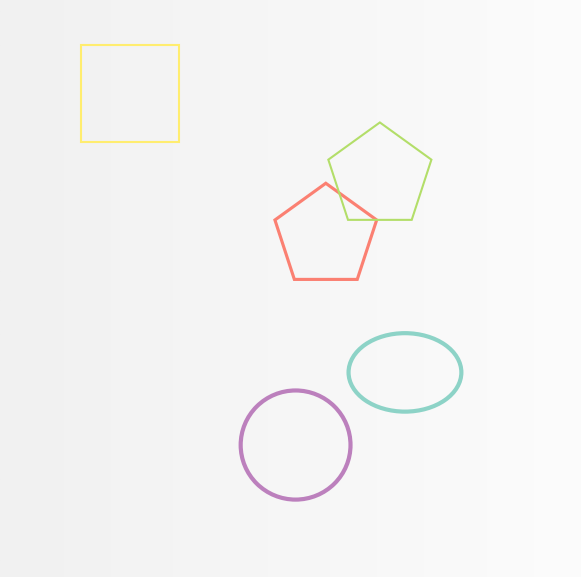[{"shape": "oval", "thickness": 2, "radius": 0.49, "center": [0.697, 0.354]}, {"shape": "pentagon", "thickness": 1.5, "radius": 0.46, "center": [0.561, 0.59]}, {"shape": "pentagon", "thickness": 1, "radius": 0.47, "center": [0.654, 0.694]}, {"shape": "circle", "thickness": 2, "radius": 0.47, "center": [0.509, 0.229]}, {"shape": "square", "thickness": 1, "radius": 0.42, "center": [0.224, 0.837]}]